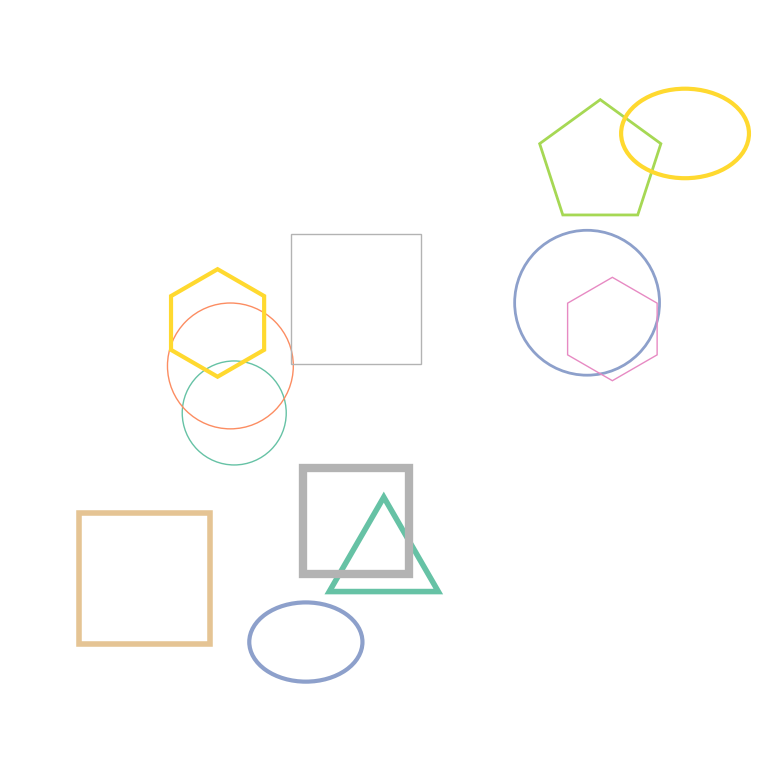[{"shape": "circle", "thickness": 0.5, "radius": 0.34, "center": [0.304, 0.464]}, {"shape": "triangle", "thickness": 2, "radius": 0.41, "center": [0.498, 0.273]}, {"shape": "circle", "thickness": 0.5, "radius": 0.41, "center": [0.299, 0.525]}, {"shape": "oval", "thickness": 1.5, "radius": 0.37, "center": [0.397, 0.166]}, {"shape": "circle", "thickness": 1, "radius": 0.47, "center": [0.762, 0.607]}, {"shape": "hexagon", "thickness": 0.5, "radius": 0.34, "center": [0.795, 0.573]}, {"shape": "pentagon", "thickness": 1, "radius": 0.41, "center": [0.78, 0.788]}, {"shape": "oval", "thickness": 1.5, "radius": 0.42, "center": [0.89, 0.827]}, {"shape": "hexagon", "thickness": 1.5, "radius": 0.35, "center": [0.283, 0.581]}, {"shape": "square", "thickness": 2, "radius": 0.43, "center": [0.188, 0.249]}, {"shape": "square", "thickness": 3, "radius": 0.35, "center": [0.462, 0.324]}, {"shape": "square", "thickness": 0.5, "radius": 0.42, "center": [0.463, 0.612]}]